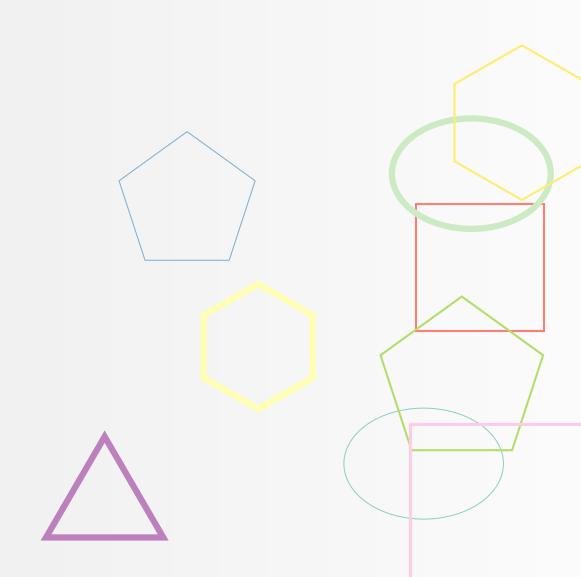[{"shape": "oval", "thickness": 0.5, "radius": 0.69, "center": [0.729, 0.196]}, {"shape": "hexagon", "thickness": 3, "radius": 0.54, "center": [0.444, 0.399]}, {"shape": "square", "thickness": 1, "radius": 0.55, "center": [0.826, 0.536]}, {"shape": "pentagon", "thickness": 0.5, "radius": 0.62, "center": [0.322, 0.648]}, {"shape": "pentagon", "thickness": 1, "radius": 0.74, "center": [0.795, 0.339]}, {"shape": "square", "thickness": 1.5, "radius": 0.74, "center": [0.854, 0.117]}, {"shape": "triangle", "thickness": 3, "radius": 0.58, "center": [0.18, 0.127]}, {"shape": "oval", "thickness": 3, "radius": 0.68, "center": [0.811, 0.698]}, {"shape": "hexagon", "thickness": 1, "radius": 0.67, "center": [0.898, 0.787]}]